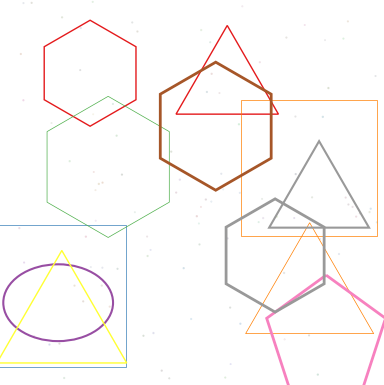[{"shape": "triangle", "thickness": 1, "radius": 0.77, "center": [0.59, 0.78]}, {"shape": "hexagon", "thickness": 1, "radius": 0.69, "center": [0.234, 0.81]}, {"shape": "square", "thickness": 0.5, "radius": 0.92, "center": [0.142, 0.231]}, {"shape": "hexagon", "thickness": 0.5, "radius": 0.92, "center": [0.281, 0.566]}, {"shape": "oval", "thickness": 1.5, "radius": 0.71, "center": [0.151, 0.214]}, {"shape": "square", "thickness": 0.5, "radius": 0.88, "center": [0.802, 0.563]}, {"shape": "triangle", "thickness": 0.5, "radius": 0.96, "center": [0.804, 0.229]}, {"shape": "triangle", "thickness": 1, "radius": 0.97, "center": [0.161, 0.155]}, {"shape": "hexagon", "thickness": 2, "radius": 0.83, "center": [0.56, 0.672]}, {"shape": "pentagon", "thickness": 2, "radius": 0.81, "center": [0.847, 0.123]}, {"shape": "hexagon", "thickness": 2, "radius": 0.74, "center": [0.715, 0.336]}, {"shape": "triangle", "thickness": 1.5, "radius": 0.75, "center": [0.829, 0.484]}]